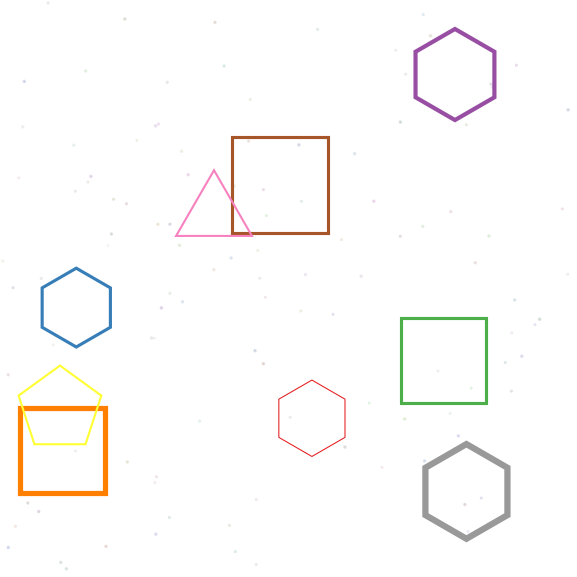[{"shape": "hexagon", "thickness": 0.5, "radius": 0.33, "center": [0.54, 0.275]}, {"shape": "hexagon", "thickness": 1.5, "radius": 0.34, "center": [0.132, 0.467]}, {"shape": "square", "thickness": 1.5, "radius": 0.37, "center": [0.767, 0.374]}, {"shape": "hexagon", "thickness": 2, "radius": 0.39, "center": [0.788, 0.87]}, {"shape": "square", "thickness": 2.5, "radius": 0.37, "center": [0.108, 0.219]}, {"shape": "pentagon", "thickness": 1, "radius": 0.38, "center": [0.104, 0.291]}, {"shape": "square", "thickness": 1.5, "radius": 0.42, "center": [0.485, 0.678]}, {"shape": "triangle", "thickness": 1, "radius": 0.38, "center": [0.371, 0.629]}, {"shape": "hexagon", "thickness": 3, "radius": 0.41, "center": [0.808, 0.148]}]